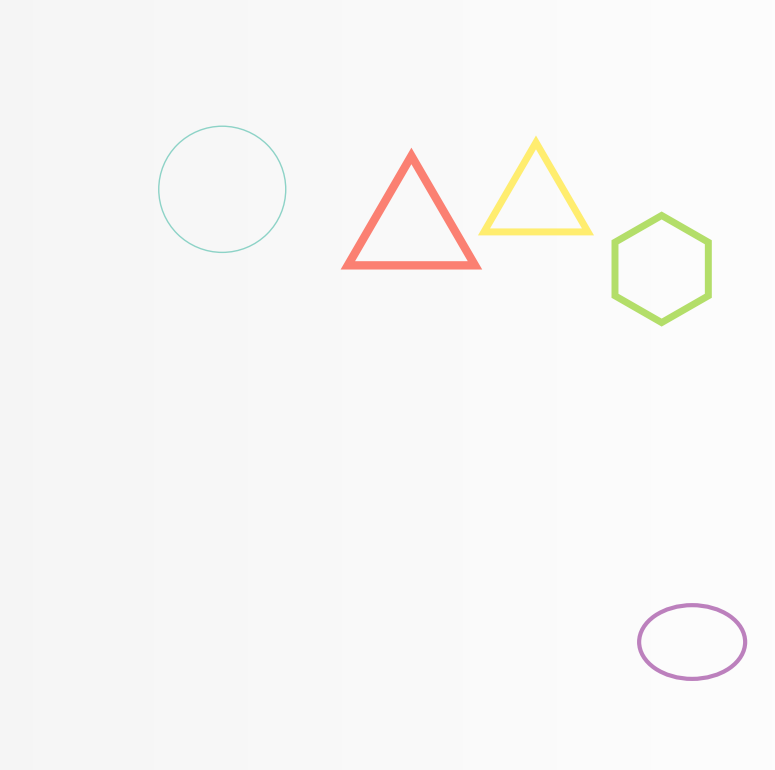[{"shape": "circle", "thickness": 0.5, "radius": 0.41, "center": [0.287, 0.754]}, {"shape": "triangle", "thickness": 3, "radius": 0.47, "center": [0.531, 0.703]}, {"shape": "hexagon", "thickness": 2.5, "radius": 0.35, "center": [0.854, 0.651]}, {"shape": "oval", "thickness": 1.5, "radius": 0.34, "center": [0.893, 0.166]}, {"shape": "triangle", "thickness": 2.5, "radius": 0.39, "center": [0.692, 0.738]}]